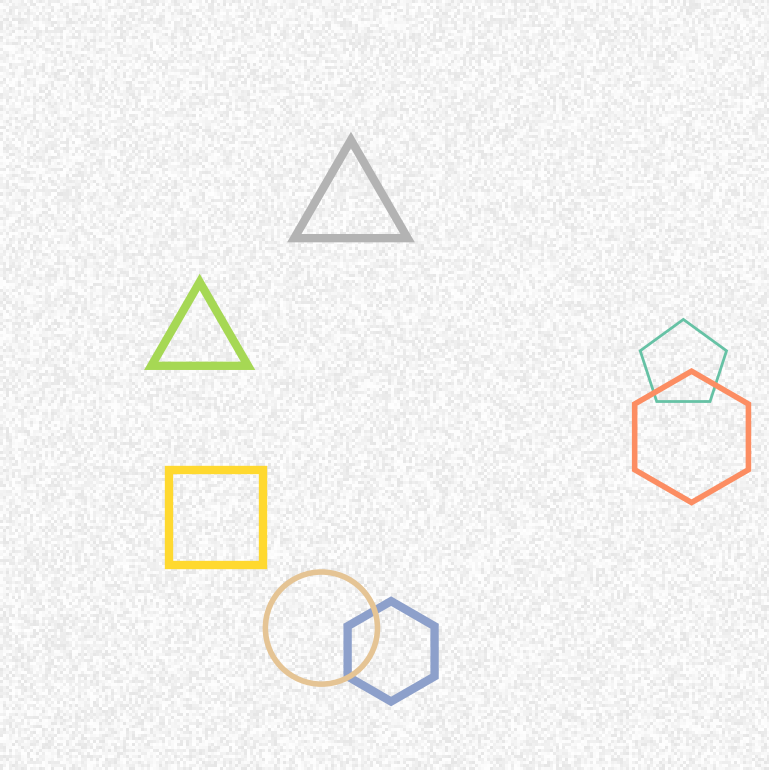[{"shape": "pentagon", "thickness": 1, "radius": 0.29, "center": [0.888, 0.526]}, {"shape": "hexagon", "thickness": 2, "radius": 0.43, "center": [0.898, 0.433]}, {"shape": "hexagon", "thickness": 3, "radius": 0.33, "center": [0.508, 0.154]}, {"shape": "triangle", "thickness": 3, "radius": 0.36, "center": [0.259, 0.561]}, {"shape": "square", "thickness": 3, "radius": 0.31, "center": [0.281, 0.328]}, {"shape": "circle", "thickness": 2, "radius": 0.36, "center": [0.417, 0.184]}, {"shape": "triangle", "thickness": 3, "radius": 0.42, "center": [0.456, 0.733]}]